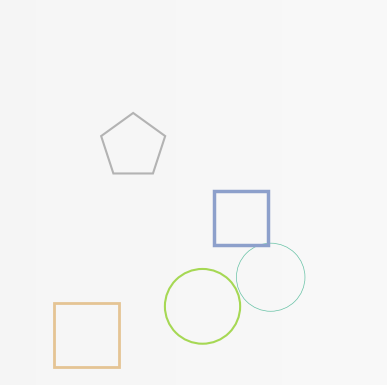[{"shape": "circle", "thickness": 0.5, "radius": 0.44, "center": [0.699, 0.28]}, {"shape": "square", "thickness": 2.5, "radius": 0.35, "center": [0.623, 0.434]}, {"shape": "circle", "thickness": 1.5, "radius": 0.49, "center": [0.523, 0.204]}, {"shape": "square", "thickness": 2, "radius": 0.42, "center": [0.223, 0.13]}, {"shape": "pentagon", "thickness": 1.5, "radius": 0.43, "center": [0.344, 0.62]}]